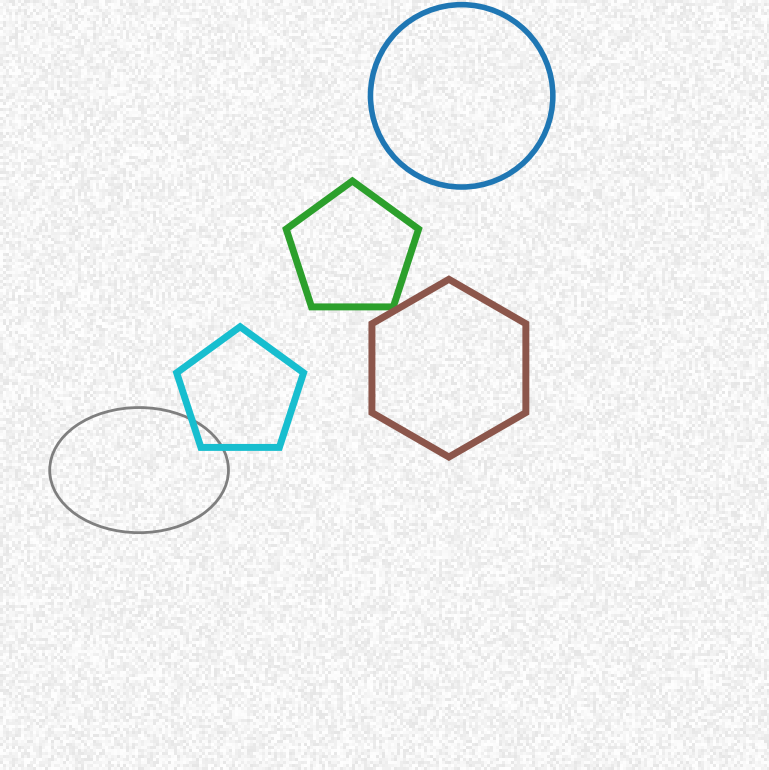[{"shape": "circle", "thickness": 2, "radius": 0.59, "center": [0.6, 0.876]}, {"shape": "pentagon", "thickness": 2.5, "radius": 0.45, "center": [0.458, 0.675]}, {"shape": "hexagon", "thickness": 2.5, "radius": 0.58, "center": [0.583, 0.522]}, {"shape": "oval", "thickness": 1, "radius": 0.58, "center": [0.181, 0.389]}, {"shape": "pentagon", "thickness": 2.5, "radius": 0.43, "center": [0.312, 0.489]}]